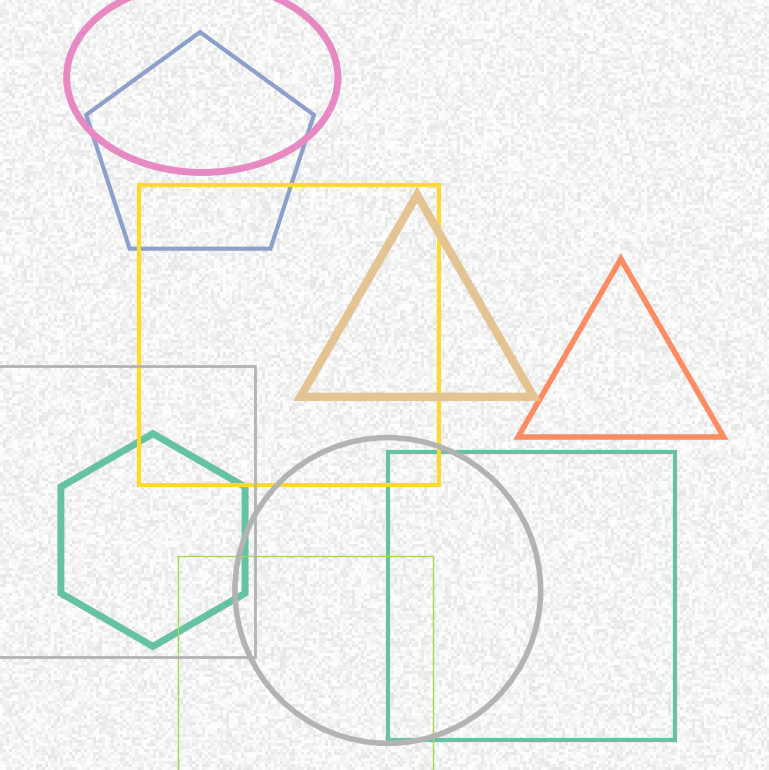[{"shape": "square", "thickness": 1.5, "radius": 0.93, "center": [0.69, 0.226]}, {"shape": "hexagon", "thickness": 2.5, "radius": 0.69, "center": [0.199, 0.299]}, {"shape": "triangle", "thickness": 2, "radius": 0.77, "center": [0.806, 0.51]}, {"shape": "pentagon", "thickness": 1.5, "radius": 0.78, "center": [0.26, 0.803]}, {"shape": "oval", "thickness": 2.5, "radius": 0.88, "center": [0.263, 0.899]}, {"shape": "square", "thickness": 0.5, "radius": 0.83, "center": [0.396, 0.112]}, {"shape": "square", "thickness": 1.5, "radius": 0.97, "center": [0.376, 0.565]}, {"shape": "triangle", "thickness": 3, "radius": 0.87, "center": [0.542, 0.572]}, {"shape": "square", "thickness": 1, "radius": 0.95, "center": [0.142, 0.336]}, {"shape": "circle", "thickness": 2, "radius": 0.99, "center": [0.504, 0.233]}]